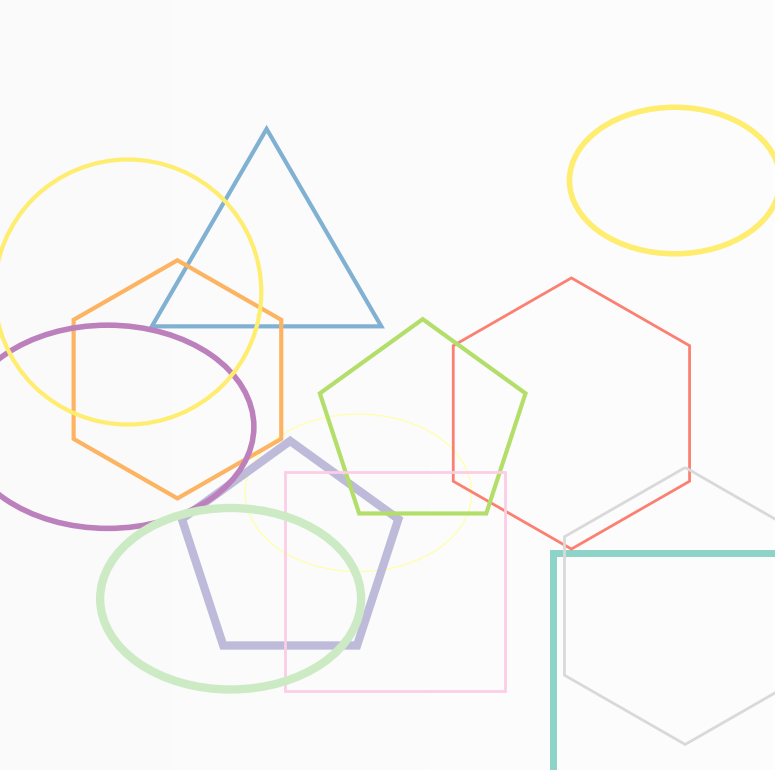[{"shape": "square", "thickness": 2.5, "radius": 0.83, "center": [0.88, 0.115]}, {"shape": "oval", "thickness": 0.5, "radius": 0.73, "center": [0.462, 0.36]}, {"shape": "pentagon", "thickness": 3, "radius": 0.73, "center": [0.374, 0.28]}, {"shape": "hexagon", "thickness": 1, "radius": 0.88, "center": [0.737, 0.463]}, {"shape": "triangle", "thickness": 1.5, "radius": 0.85, "center": [0.344, 0.662]}, {"shape": "hexagon", "thickness": 1.5, "radius": 0.77, "center": [0.229, 0.507]}, {"shape": "pentagon", "thickness": 1.5, "radius": 0.7, "center": [0.545, 0.446]}, {"shape": "square", "thickness": 1, "radius": 0.71, "center": [0.509, 0.245]}, {"shape": "hexagon", "thickness": 1, "radius": 0.9, "center": [0.884, 0.213]}, {"shape": "oval", "thickness": 2, "radius": 0.94, "center": [0.139, 0.446]}, {"shape": "oval", "thickness": 3, "radius": 0.84, "center": [0.298, 0.222]}, {"shape": "oval", "thickness": 2, "radius": 0.68, "center": [0.871, 0.766]}, {"shape": "circle", "thickness": 1.5, "radius": 0.86, "center": [0.165, 0.621]}]